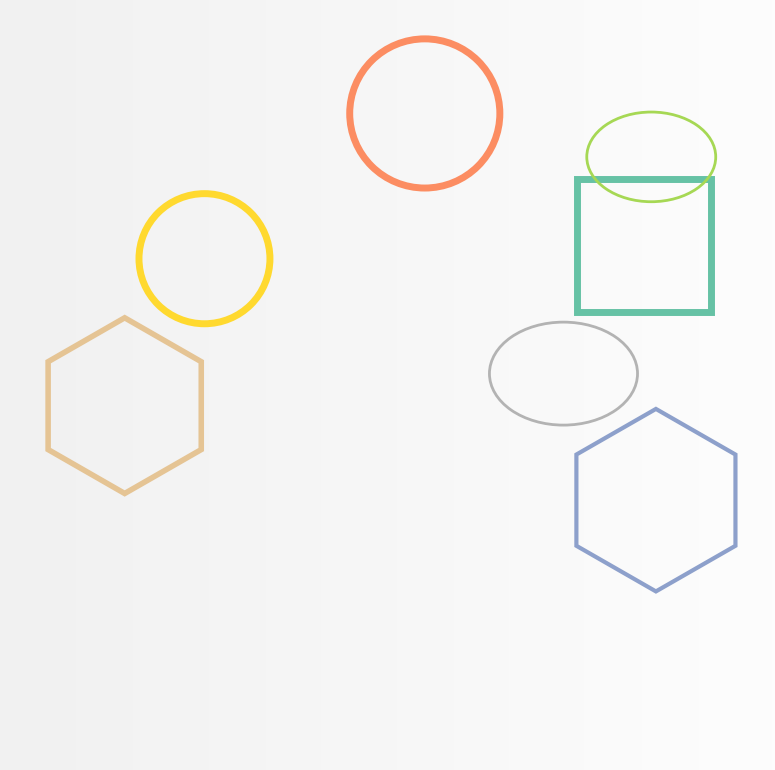[{"shape": "square", "thickness": 2.5, "radius": 0.43, "center": [0.831, 0.681]}, {"shape": "circle", "thickness": 2.5, "radius": 0.48, "center": [0.548, 0.853]}, {"shape": "hexagon", "thickness": 1.5, "radius": 0.59, "center": [0.846, 0.35]}, {"shape": "oval", "thickness": 1, "radius": 0.42, "center": [0.84, 0.796]}, {"shape": "circle", "thickness": 2.5, "radius": 0.42, "center": [0.264, 0.664]}, {"shape": "hexagon", "thickness": 2, "radius": 0.57, "center": [0.161, 0.473]}, {"shape": "oval", "thickness": 1, "radius": 0.48, "center": [0.727, 0.515]}]